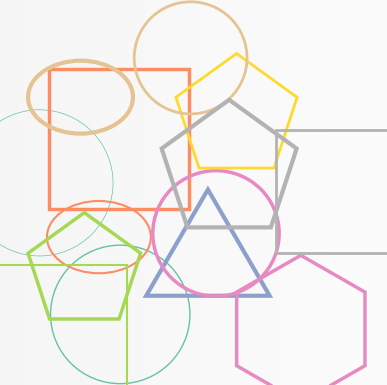[{"shape": "circle", "thickness": 0.5, "radius": 0.95, "center": [0.102, 0.525]}, {"shape": "circle", "thickness": 1, "radius": 0.9, "center": [0.31, 0.183]}, {"shape": "oval", "thickness": 1.5, "radius": 0.67, "center": [0.255, 0.384]}, {"shape": "square", "thickness": 2.5, "radius": 0.91, "center": [0.306, 0.639]}, {"shape": "triangle", "thickness": 3, "radius": 0.92, "center": [0.537, 0.324]}, {"shape": "hexagon", "thickness": 2.5, "radius": 0.96, "center": [0.776, 0.146]}, {"shape": "circle", "thickness": 2.5, "radius": 0.82, "center": [0.557, 0.394]}, {"shape": "pentagon", "thickness": 2.5, "radius": 0.76, "center": [0.218, 0.295]}, {"shape": "square", "thickness": 1.5, "radius": 0.89, "center": [0.15, 0.133]}, {"shape": "pentagon", "thickness": 2, "radius": 0.82, "center": [0.61, 0.697]}, {"shape": "oval", "thickness": 3, "radius": 0.68, "center": [0.208, 0.748]}, {"shape": "circle", "thickness": 2, "radius": 0.73, "center": [0.492, 0.85]}, {"shape": "square", "thickness": 2, "radius": 0.8, "center": [0.872, 0.502]}, {"shape": "pentagon", "thickness": 3, "radius": 0.92, "center": [0.591, 0.558]}]